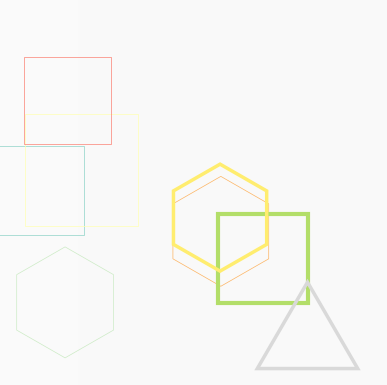[{"shape": "square", "thickness": 0.5, "radius": 0.58, "center": [0.101, 0.506]}, {"shape": "square", "thickness": 0.5, "radius": 0.73, "center": [0.211, 0.558]}, {"shape": "square", "thickness": 0.5, "radius": 0.56, "center": [0.174, 0.738]}, {"shape": "hexagon", "thickness": 0.5, "radius": 0.71, "center": [0.57, 0.399]}, {"shape": "square", "thickness": 3, "radius": 0.58, "center": [0.678, 0.328]}, {"shape": "triangle", "thickness": 2.5, "radius": 0.75, "center": [0.794, 0.118]}, {"shape": "hexagon", "thickness": 0.5, "radius": 0.72, "center": [0.168, 0.215]}, {"shape": "hexagon", "thickness": 2.5, "radius": 0.69, "center": [0.568, 0.435]}]